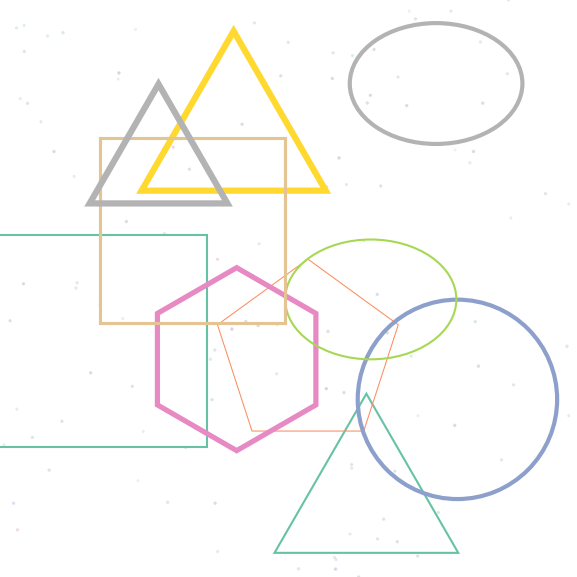[{"shape": "square", "thickness": 1, "radius": 0.92, "center": [0.175, 0.409]}, {"shape": "triangle", "thickness": 1, "radius": 0.92, "center": [0.634, 0.134]}, {"shape": "pentagon", "thickness": 0.5, "radius": 0.82, "center": [0.533, 0.386]}, {"shape": "circle", "thickness": 2, "radius": 0.86, "center": [0.792, 0.308]}, {"shape": "hexagon", "thickness": 2.5, "radius": 0.79, "center": [0.41, 0.377]}, {"shape": "oval", "thickness": 1, "radius": 0.74, "center": [0.642, 0.481]}, {"shape": "triangle", "thickness": 3, "radius": 0.92, "center": [0.405, 0.761]}, {"shape": "square", "thickness": 1.5, "radius": 0.8, "center": [0.333, 0.6]}, {"shape": "oval", "thickness": 2, "radius": 0.75, "center": [0.755, 0.854]}, {"shape": "triangle", "thickness": 3, "radius": 0.69, "center": [0.275, 0.716]}]